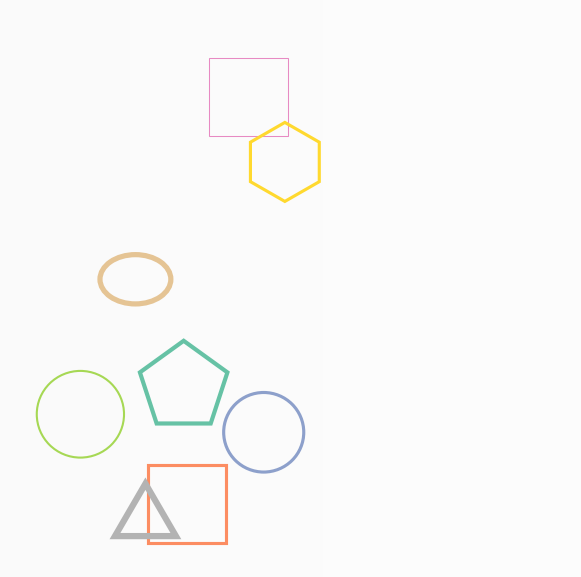[{"shape": "pentagon", "thickness": 2, "radius": 0.4, "center": [0.316, 0.33]}, {"shape": "square", "thickness": 1.5, "radius": 0.34, "center": [0.321, 0.127]}, {"shape": "circle", "thickness": 1.5, "radius": 0.34, "center": [0.454, 0.251]}, {"shape": "square", "thickness": 0.5, "radius": 0.34, "center": [0.428, 0.832]}, {"shape": "circle", "thickness": 1, "radius": 0.38, "center": [0.138, 0.282]}, {"shape": "hexagon", "thickness": 1.5, "radius": 0.34, "center": [0.49, 0.719]}, {"shape": "oval", "thickness": 2.5, "radius": 0.3, "center": [0.233, 0.516]}, {"shape": "triangle", "thickness": 3, "radius": 0.3, "center": [0.25, 0.101]}]